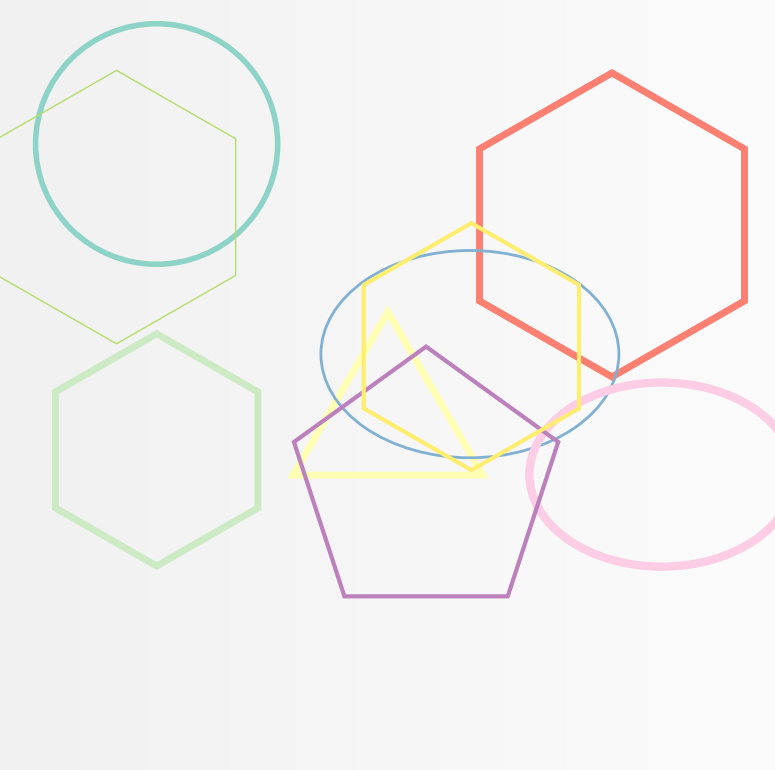[{"shape": "circle", "thickness": 2, "radius": 0.78, "center": [0.202, 0.813]}, {"shape": "triangle", "thickness": 2.5, "radius": 0.71, "center": [0.5, 0.454]}, {"shape": "hexagon", "thickness": 2.5, "radius": 0.99, "center": [0.79, 0.708]}, {"shape": "oval", "thickness": 1, "radius": 0.96, "center": [0.606, 0.54]}, {"shape": "hexagon", "thickness": 0.5, "radius": 0.89, "center": [0.15, 0.731]}, {"shape": "oval", "thickness": 3, "radius": 0.85, "center": [0.854, 0.384]}, {"shape": "pentagon", "thickness": 1.5, "radius": 0.9, "center": [0.55, 0.371]}, {"shape": "hexagon", "thickness": 2.5, "radius": 0.75, "center": [0.202, 0.416]}, {"shape": "hexagon", "thickness": 1.5, "radius": 0.8, "center": [0.608, 0.55]}]